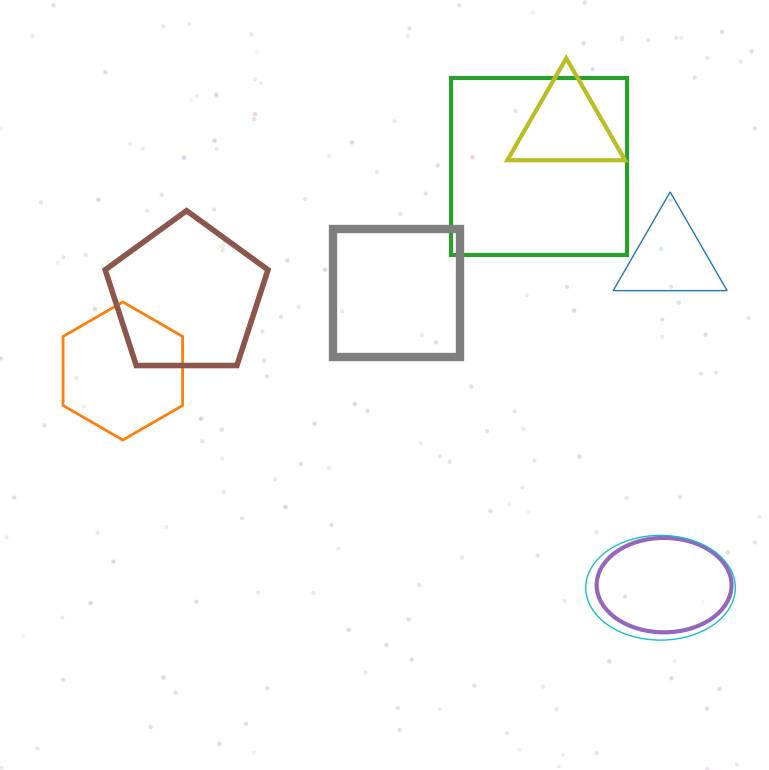[{"shape": "triangle", "thickness": 0.5, "radius": 0.43, "center": [0.87, 0.665]}, {"shape": "hexagon", "thickness": 1, "radius": 0.45, "center": [0.16, 0.518]}, {"shape": "square", "thickness": 1.5, "radius": 0.57, "center": [0.7, 0.784]}, {"shape": "oval", "thickness": 1.5, "radius": 0.44, "center": [0.862, 0.24]}, {"shape": "pentagon", "thickness": 2, "radius": 0.56, "center": [0.242, 0.615]}, {"shape": "square", "thickness": 3, "radius": 0.41, "center": [0.515, 0.619]}, {"shape": "triangle", "thickness": 1.5, "radius": 0.44, "center": [0.735, 0.836]}, {"shape": "oval", "thickness": 0.5, "radius": 0.49, "center": [0.858, 0.237]}]